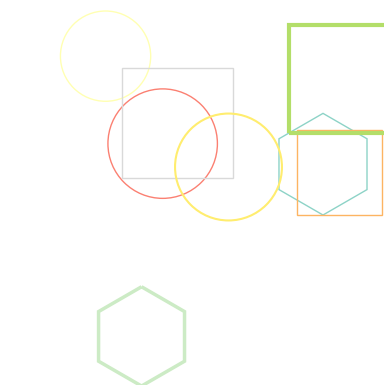[{"shape": "hexagon", "thickness": 1, "radius": 0.66, "center": [0.839, 0.574]}, {"shape": "circle", "thickness": 1, "radius": 0.59, "center": [0.274, 0.854]}, {"shape": "circle", "thickness": 1, "radius": 0.71, "center": [0.423, 0.627]}, {"shape": "square", "thickness": 1, "radius": 0.55, "center": [0.881, 0.553]}, {"shape": "square", "thickness": 3, "radius": 0.7, "center": [0.892, 0.796]}, {"shape": "square", "thickness": 1, "radius": 0.72, "center": [0.462, 0.681]}, {"shape": "hexagon", "thickness": 2.5, "radius": 0.64, "center": [0.368, 0.126]}, {"shape": "circle", "thickness": 1.5, "radius": 0.69, "center": [0.593, 0.566]}]